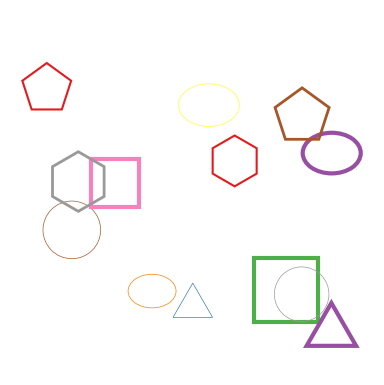[{"shape": "hexagon", "thickness": 1.5, "radius": 0.33, "center": [0.61, 0.582]}, {"shape": "pentagon", "thickness": 1.5, "radius": 0.33, "center": [0.121, 0.77]}, {"shape": "triangle", "thickness": 0.5, "radius": 0.3, "center": [0.501, 0.205]}, {"shape": "square", "thickness": 3, "radius": 0.42, "center": [0.743, 0.247]}, {"shape": "oval", "thickness": 3, "radius": 0.38, "center": [0.862, 0.602]}, {"shape": "triangle", "thickness": 3, "radius": 0.37, "center": [0.861, 0.139]}, {"shape": "oval", "thickness": 0.5, "radius": 0.31, "center": [0.395, 0.244]}, {"shape": "oval", "thickness": 0.5, "radius": 0.4, "center": [0.543, 0.727]}, {"shape": "circle", "thickness": 0.5, "radius": 0.37, "center": [0.187, 0.403]}, {"shape": "pentagon", "thickness": 2, "radius": 0.37, "center": [0.785, 0.698]}, {"shape": "square", "thickness": 3, "radius": 0.31, "center": [0.298, 0.525]}, {"shape": "circle", "thickness": 0.5, "radius": 0.35, "center": [0.784, 0.236]}, {"shape": "hexagon", "thickness": 2, "radius": 0.39, "center": [0.203, 0.528]}]